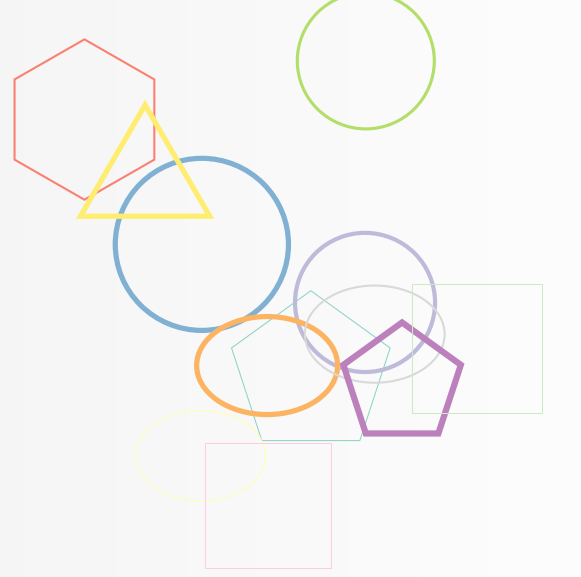[{"shape": "pentagon", "thickness": 0.5, "radius": 0.72, "center": [0.535, 0.352]}, {"shape": "oval", "thickness": 0.5, "radius": 0.56, "center": [0.345, 0.21]}, {"shape": "circle", "thickness": 2, "radius": 0.6, "center": [0.628, 0.475]}, {"shape": "hexagon", "thickness": 1, "radius": 0.69, "center": [0.145, 0.792]}, {"shape": "circle", "thickness": 2.5, "radius": 0.75, "center": [0.347, 0.576]}, {"shape": "oval", "thickness": 2.5, "radius": 0.61, "center": [0.46, 0.366]}, {"shape": "circle", "thickness": 1.5, "radius": 0.59, "center": [0.629, 0.894]}, {"shape": "square", "thickness": 0.5, "radius": 0.54, "center": [0.461, 0.124]}, {"shape": "oval", "thickness": 1, "radius": 0.6, "center": [0.645, 0.421]}, {"shape": "pentagon", "thickness": 3, "radius": 0.53, "center": [0.692, 0.334]}, {"shape": "square", "thickness": 0.5, "radius": 0.56, "center": [0.821, 0.395]}, {"shape": "triangle", "thickness": 2.5, "radius": 0.64, "center": [0.25, 0.689]}]